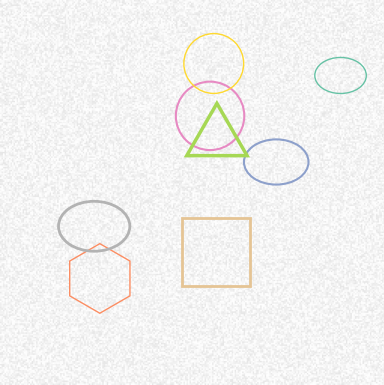[{"shape": "oval", "thickness": 1, "radius": 0.33, "center": [0.885, 0.804]}, {"shape": "hexagon", "thickness": 1, "radius": 0.45, "center": [0.259, 0.277]}, {"shape": "oval", "thickness": 1.5, "radius": 0.42, "center": [0.717, 0.579]}, {"shape": "circle", "thickness": 1.5, "radius": 0.44, "center": [0.546, 0.699]}, {"shape": "triangle", "thickness": 2.5, "radius": 0.45, "center": [0.563, 0.641]}, {"shape": "circle", "thickness": 1, "radius": 0.39, "center": [0.555, 0.835]}, {"shape": "square", "thickness": 2, "radius": 0.45, "center": [0.561, 0.346]}, {"shape": "oval", "thickness": 2, "radius": 0.46, "center": [0.245, 0.412]}]